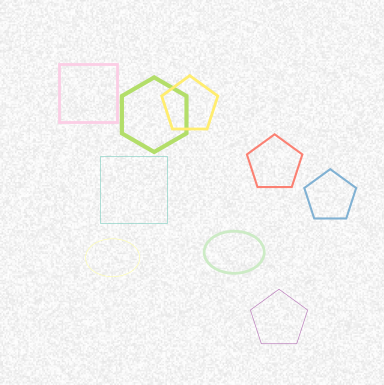[{"shape": "square", "thickness": 0.5, "radius": 0.43, "center": [0.346, 0.508]}, {"shape": "oval", "thickness": 0.5, "radius": 0.35, "center": [0.293, 0.331]}, {"shape": "pentagon", "thickness": 1.5, "radius": 0.38, "center": [0.713, 0.575]}, {"shape": "pentagon", "thickness": 1.5, "radius": 0.35, "center": [0.858, 0.49]}, {"shape": "hexagon", "thickness": 3, "radius": 0.48, "center": [0.4, 0.702]}, {"shape": "square", "thickness": 2, "radius": 0.38, "center": [0.23, 0.758]}, {"shape": "pentagon", "thickness": 0.5, "radius": 0.39, "center": [0.725, 0.171]}, {"shape": "oval", "thickness": 2, "radius": 0.39, "center": [0.608, 0.345]}, {"shape": "pentagon", "thickness": 2, "radius": 0.38, "center": [0.493, 0.727]}]